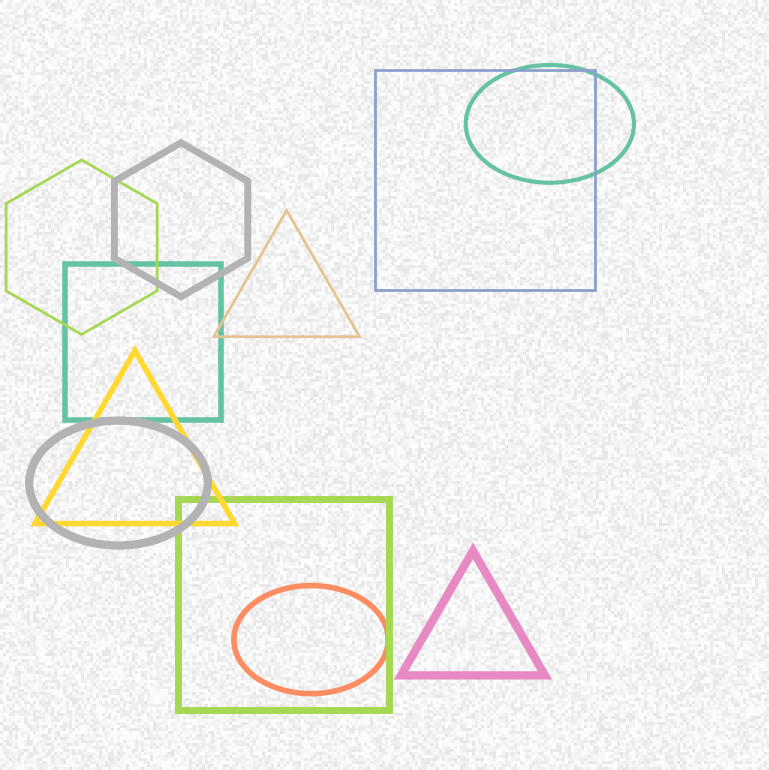[{"shape": "square", "thickness": 2, "radius": 0.51, "center": [0.186, 0.556]}, {"shape": "oval", "thickness": 1.5, "radius": 0.55, "center": [0.714, 0.839]}, {"shape": "oval", "thickness": 2, "radius": 0.5, "center": [0.404, 0.169]}, {"shape": "square", "thickness": 1, "radius": 0.71, "center": [0.629, 0.766]}, {"shape": "triangle", "thickness": 3, "radius": 0.54, "center": [0.614, 0.177]}, {"shape": "hexagon", "thickness": 1, "radius": 0.57, "center": [0.106, 0.679]}, {"shape": "square", "thickness": 2.5, "radius": 0.68, "center": [0.368, 0.215]}, {"shape": "triangle", "thickness": 2, "radius": 0.75, "center": [0.175, 0.395]}, {"shape": "triangle", "thickness": 1, "radius": 0.55, "center": [0.372, 0.617]}, {"shape": "oval", "thickness": 3, "radius": 0.58, "center": [0.154, 0.373]}, {"shape": "hexagon", "thickness": 2.5, "radius": 0.5, "center": [0.235, 0.715]}]